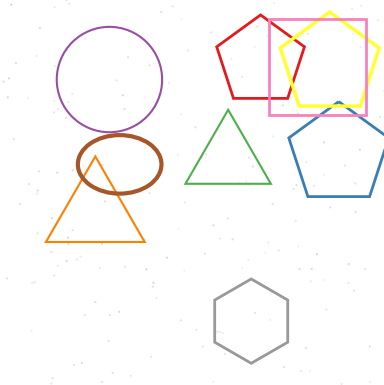[{"shape": "pentagon", "thickness": 2, "radius": 0.6, "center": [0.677, 0.841]}, {"shape": "pentagon", "thickness": 2, "radius": 0.68, "center": [0.88, 0.6]}, {"shape": "triangle", "thickness": 1.5, "radius": 0.64, "center": [0.593, 0.587]}, {"shape": "circle", "thickness": 1.5, "radius": 0.68, "center": [0.284, 0.793]}, {"shape": "triangle", "thickness": 1.5, "radius": 0.74, "center": [0.248, 0.446]}, {"shape": "pentagon", "thickness": 2.5, "radius": 0.68, "center": [0.856, 0.834]}, {"shape": "oval", "thickness": 3, "radius": 0.54, "center": [0.311, 0.573]}, {"shape": "square", "thickness": 2, "radius": 0.63, "center": [0.825, 0.826]}, {"shape": "hexagon", "thickness": 2, "radius": 0.55, "center": [0.653, 0.166]}]